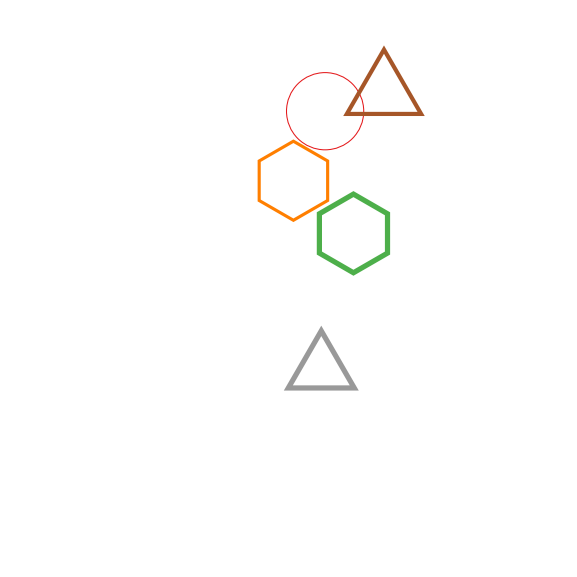[{"shape": "circle", "thickness": 0.5, "radius": 0.33, "center": [0.563, 0.807]}, {"shape": "hexagon", "thickness": 2.5, "radius": 0.34, "center": [0.612, 0.595]}, {"shape": "hexagon", "thickness": 1.5, "radius": 0.34, "center": [0.508, 0.686]}, {"shape": "triangle", "thickness": 2, "radius": 0.37, "center": [0.665, 0.839]}, {"shape": "triangle", "thickness": 2.5, "radius": 0.33, "center": [0.556, 0.36]}]